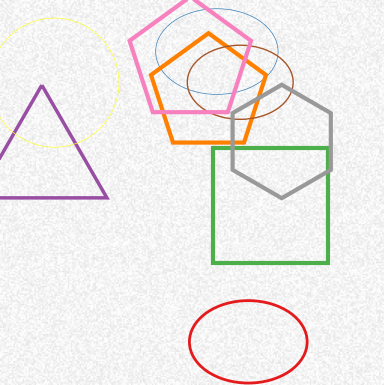[{"shape": "oval", "thickness": 2, "radius": 0.76, "center": [0.645, 0.112]}, {"shape": "oval", "thickness": 0.5, "radius": 0.79, "center": [0.563, 0.866]}, {"shape": "square", "thickness": 3, "radius": 0.75, "center": [0.702, 0.466]}, {"shape": "triangle", "thickness": 2.5, "radius": 0.98, "center": [0.109, 0.584]}, {"shape": "pentagon", "thickness": 3, "radius": 0.79, "center": [0.542, 0.757]}, {"shape": "circle", "thickness": 0.5, "radius": 0.84, "center": [0.141, 0.785]}, {"shape": "oval", "thickness": 1, "radius": 0.69, "center": [0.624, 0.786]}, {"shape": "pentagon", "thickness": 3, "radius": 0.83, "center": [0.494, 0.843]}, {"shape": "hexagon", "thickness": 3, "radius": 0.74, "center": [0.732, 0.633]}]